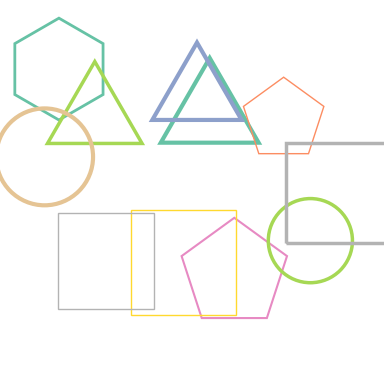[{"shape": "triangle", "thickness": 3, "radius": 0.73, "center": [0.545, 0.703]}, {"shape": "hexagon", "thickness": 2, "radius": 0.66, "center": [0.153, 0.821]}, {"shape": "pentagon", "thickness": 1, "radius": 0.55, "center": [0.737, 0.69]}, {"shape": "triangle", "thickness": 3, "radius": 0.67, "center": [0.512, 0.755]}, {"shape": "pentagon", "thickness": 1.5, "radius": 0.72, "center": [0.609, 0.29]}, {"shape": "circle", "thickness": 2.5, "radius": 0.55, "center": [0.806, 0.375]}, {"shape": "triangle", "thickness": 2.5, "radius": 0.71, "center": [0.246, 0.698]}, {"shape": "square", "thickness": 1, "radius": 0.69, "center": [0.476, 0.318]}, {"shape": "circle", "thickness": 3, "radius": 0.63, "center": [0.116, 0.593]}, {"shape": "square", "thickness": 1, "radius": 0.62, "center": [0.276, 0.322]}, {"shape": "square", "thickness": 2.5, "radius": 0.65, "center": [0.873, 0.498]}]